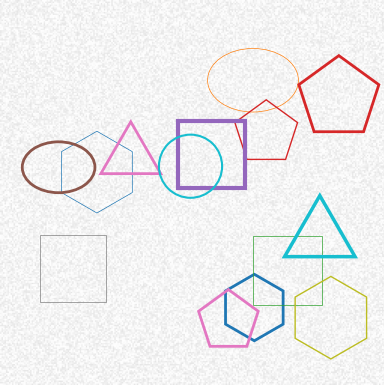[{"shape": "hexagon", "thickness": 0.5, "radius": 0.53, "center": [0.252, 0.553]}, {"shape": "hexagon", "thickness": 2, "radius": 0.43, "center": [0.661, 0.201]}, {"shape": "oval", "thickness": 0.5, "radius": 0.59, "center": [0.657, 0.792]}, {"shape": "square", "thickness": 0.5, "radius": 0.45, "center": [0.747, 0.297]}, {"shape": "pentagon", "thickness": 2, "radius": 0.55, "center": [0.88, 0.746]}, {"shape": "pentagon", "thickness": 1, "radius": 0.43, "center": [0.691, 0.655]}, {"shape": "square", "thickness": 3, "radius": 0.44, "center": [0.55, 0.598]}, {"shape": "oval", "thickness": 2, "radius": 0.47, "center": [0.152, 0.566]}, {"shape": "triangle", "thickness": 2, "radius": 0.45, "center": [0.34, 0.594]}, {"shape": "pentagon", "thickness": 2, "radius": 0.41, "center": [0.593, 0.166]}, {"shape": "square", "thickness": 0.5, "radius": 0.43, "center": [0.19, 0.302]}, {"shape": "hexagon", "thickness": 1, "radius": 0.54, "center": [0.859, 0.175]}, {"shape": "circle", "thickness": 1.5, "radius": 0.41, "center": [0.495, 0.568]}, {"shape": "triangle", "thickness": 2.5, "radius": 0.53, "center": [0.831, 0.386]}]